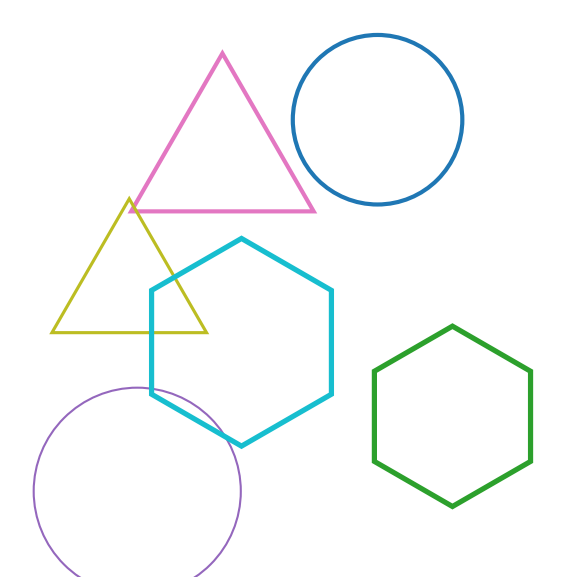[{"shape": "circle", "thickness": 2, "radius": 0.73, "center": [0.654, 0.792]}, {"shape": "hexagon", "thickness": 2.5, "radius": 0.78, "center": [0.784, 0.278]}, {"shape": "circle", "thickness": 1, "radius": 0.9, "center": [0.238, 0.149]}, {"shape": "triangle", "thickness": 2, "radius": 0.91, "center": [0.385, 0.724]}, {"shape": "triangle", "thickness": 1.5, "radius": 0.77, "center": [0.224, 0.5]}, {"shape": "hexagon", "thickness": 2.5, "radius": 0.9, "center": [0.418, 0.406]}]